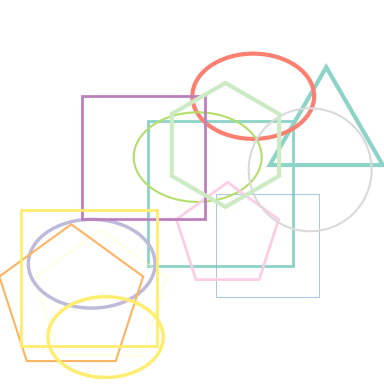[{"shape": "triangle", "thickness": 3, "radius": 0.85, "center": [0.847, 0.656]}, {"shape": "square", "thickness": 2, "radius": 0.94, "center": [0.572, 0.497]}, {"shape": "pentagon", "thickness": 0.5, "radius": 0.9, "center": [0.262, 0.223]}, {"shape": "oval", "thickness": 2.5, "radius": 0.82, "center": [0.238, 0.315]}, {"shape": "oval", "thickness": 3, "radius": 0.79, "center": [0.658, 0.75]}, {"shape": "square", "thickness": 0.5, "radius": 0.67, "center": [0.696, 0.362]}, {"shape": "pentagon", "thickness": 1.5, "radius": 0.98, "center": [0.185, 0.221]}, {"shape": "oval", "thickness": 1.5, "radius": 0.83, "center": [0.514, 0.592]}, {"shape": "pentagon", "thickness": 2, "radius": 0.7, "center": [0.591, 0.387]}, {"shape": "circle", "thickness": 1.5, "radius": 0.8, "center": [0.806, 0.559]}, {"shape": "square", "thickness": 2, "radius": 0.8, "center": [0.372, 0.591]}, {"shape": "hexagon", "thickness": 3, "radius": 0.81, "center": [0.586, 0.624]}, {"shape": "square", "thickness": 2, "radius": 0.88, "center": [0.231, 0.278]}, {"shape": "oval", "thickness": 2.5, "radius": 0.75, "center": [0.274, 0.124]}]